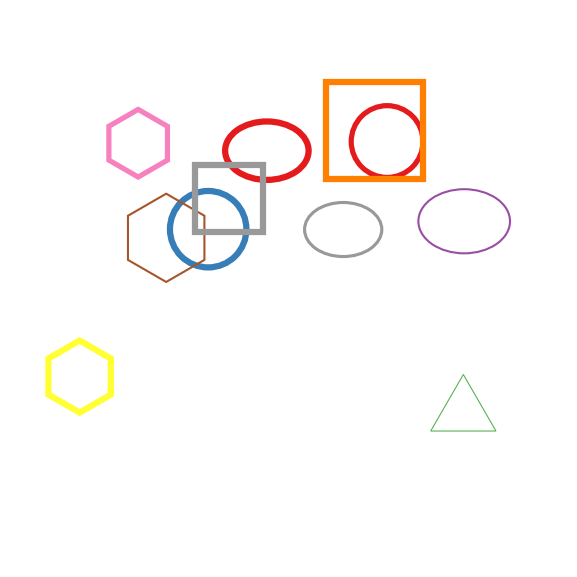[{"shape": "circle", "thickness": 2.5, "radius": 0.31, "center": [0.67, 0.754]}, {"shape": "oval", "thickness": 3, "radius": 0.36, "center": [0.462, 0.738]}, {"shape": "circle", "thickness": 3, "radius": 0.33, "center": [0.36, 0.602]}, {"shape": "triangle", "thickness": 0.5, "radius": 0.33, "center": [0.802, 0.285]}, {"shape": "oval", "thickness": 1, "radius": 0.4, "center": [0.804, 0.616]}, {"shape": "square", "thickness": 3, "radius": 0.42, "center": [0.648, 0.773]}, {"shape": "hexagon", "thickness": 3, "radius": 0.31, "center": [0.138, 0.347]}, {"shape": "hexagon", "thickness": 1, "radius": 0.38, "center": [0.288, 0.587]}, {"shape": "hexagon", "thickness": 2.5, "radius": 0.29, "center": [0.239, 0.751]}, {"shape": "square", "thickness": 3, "radius": 0.29, "center": [0.397, 0.656]}, {"shape": "oval", "thickness": 1.5, "radius": 0.33, "center": [0.594, 0.602]}]